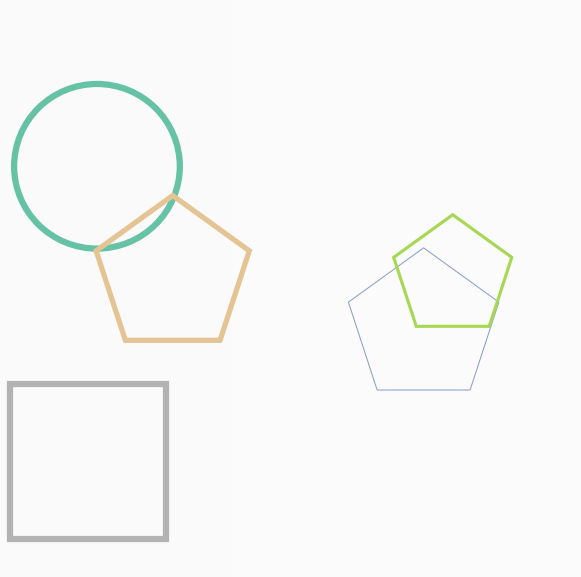[{"shape": "circle", "thickness": 3, "radius": 0.71, "center": [0.167, 0.711]}, {"shape": "pentagon", "thickness": 0.5, "radius": 0.68, "center": [0.729, 0.434]}, {"shape": "pentagon", "thickness": 1.5, "radius": 0.53, "center": [0.779, 0.52]}, {"shape": "pentagon", "thickness": 2.5, "radius": 0.69, "center": [0.297, 0.522]}, {"shape": "square", "thickness": 3, "radius": 0.67, "center": [0.151, 0.2]}]